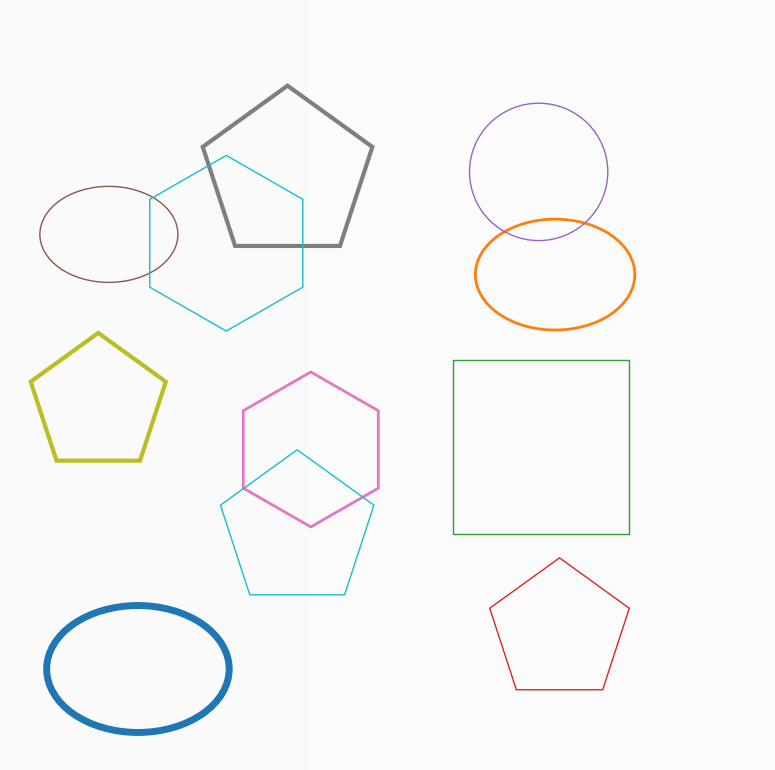[{"shape": "oval", "thickness": 2.5, "radius": 0.59, "center": [0.178, 0.131]}, {"shape": "oval", "thickness": 1, "radius": 0.51, "center": [0.716, 0.643]}, {"shape": "square", "thickness": 0.5, "radius": 0.57, "center": [0.698, 0.419]}, {"shape": "pentagon", "thickness": 0.5, "radius": 0.47, "center": [0.722, 0.181]}, {"shape": "circle", "thickness": 0.5, "radius": 0.45, "center": [0.695, 0.777]}, {"shape": "oval", "thickness": 0.5, "radius": 0.45, "center": [0.14, 0.696]}, {"shape": "hexagon", "thickness": 1, "radius": 0.5, "center": [0.401, 0.416]}, {"shape": "pentagon", "thickness": 1.5, "radius": 0.58, "center": [0.371, 0.774]}, {"shape": "pentagon", "thickness": 1.5, "radius": 0.46, "center": [0.127, 0.476]}, {"shape": "hexagon", "thickness": 0.5, "radius": 0.57, "center": [0.292, 0.684]}, {"shape": "pentagon", "thickness": 0.5, "radius": 0.52, "center": [0.383, 0.312]}]